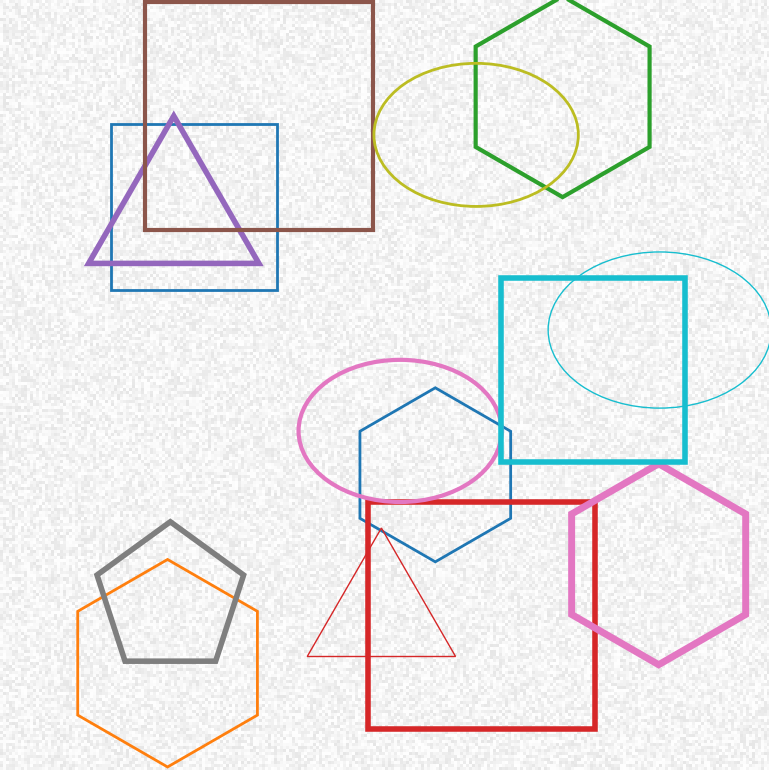[{"shape": "square", "thickness": 1, "radius": 0.54, "center": [0.252, 0.731]}, {"shape": "hexagon", "thickness": 1, "radius": 0.57, "center": [0.565, 0.383]}, {"shape": "hexagon", "thickness": 1, "radius": 0.67, "center": [0.218, 0.139]}, {"shape": "hexagon", "thickness": 1.5, "radius": 0.65, "center": [0.731, 0.874]}, {"shape": "square", "thickness": 2, "radius": 0.74, "center": [0.625, 0.201]}, {"shape": "triangle", "thickness": 0.5, "radius": 0.56, "center": [0.495, 0.203]}, {"shape": "triangle", "thickness": 2, "radius": 0.64, "center": [0.226, 0.722]}, {"shape": "square", "thickness": 1.5, "radius": 0.74, "center": [0.336, 0.85]}, {"shape": "oval", "thickness": 1.5, "radius": 0.66, "center": [0.52, 0.44]}, {"shape": "hexagon", "thickness": 2.5, "radius": 0.65, "center": [0.855, 0.267]}, {"shape": "pentagon", "thickness": 2, "radius": 0.5, "center": [0.221, 0.222]}, {"shape": "oval", "thickness": 1, "radius": 0.66, "center": [0.618, 0.825]}, {"shape": "square", "thickness": 2, "radius": 0.6, "center": [0.77, 0.52]}, {"shape": "oval", "thickness": 0.5, "radius": 0.72, "center": [0.857, 0.571]}]